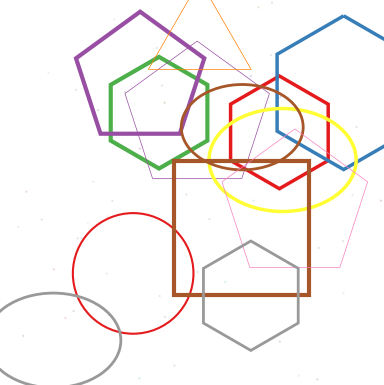[{"shape": "hexagon", "thickness": 2.5, "radius": 0.73, "center": [0.726, 0.656]}, {"shape": "circle", "thickness": 1.5, "radius": 0.78, "center": [0.346, 0.29]}, {"shape": "hexagon", "thickness": 2.5, "radius": 1.0, "center": [0.893, 0.759]}, {"shape": "hexagon", "thickness": 3, "radius": 0.72, "center": [0.413, 0.707]}, {"shape": "pentagon", "thickness": 3, "radius": 0.88, "center": [0.364, 0.794]}, {"shape": "pentagon", "thickness": 0.5, "radius": 0.99, "center": [0.512, 0.696]}, {"shape": "triangle", "thickness": 0.5, "radius": 0.77, "center": [0.519, 0.897]}, {"shape": "oval", "thickness": 2.5, "radius": 0.96, "center": [0.734, 0.584]}, {"shape": "oval", "thickness": 2, "radius": 0.79, "center": [0.629, 0.67]}, {"shape": "square", "thickness": 3, "radius": 0.87, "center": [0.627, 0.407]}, {"shape": "pentagon", "thickness": 0.5, "radius": 0.99, "center": [0.766, 0.466]}, {"shape": "hexagon", "thickness": 2, "radius": 0.71, "center": [0.652, 0.232]}, {"shape": "oval", "thickness": 2, "radius": 0.88, "center": [0.138, 0.116]}]